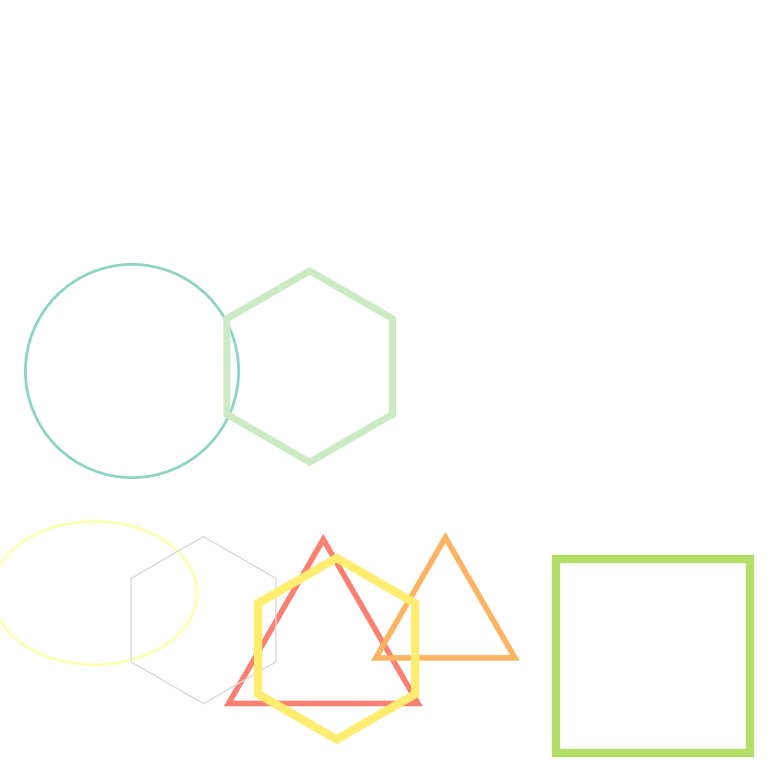[{"shape": "circle", "thickness": 1, "radius": 0.69, "center": [0.171, 0.518]}, {"shape": "oval", "thickness": 1, "radius": 0.66, "center": [0.123, 0.23]}, {"shape": "triangle", "thickness": 2, "radius": 0.71, "center": [0.42, 0.157]}, {"shape": "triangle", "thickness": 2, "radius": 0.52, "center": [0.578, 0.198]}, {"shape": "square", "thickness": 3, "radius": 0.63, "center": [0.848, 0.148]}, {"shape": "hexagon", "thickness": 0.5, "radius": 0.54, "center": [0.264, 0.195]}, {"shape": "hexagon", "thickness": 2.5, "radius": 0.62, "center": [0.402, 0.524]}, {"shape": "hexagon", "thickness": 3, "radius": 0.59, "center": [0.437, 0.158]}]